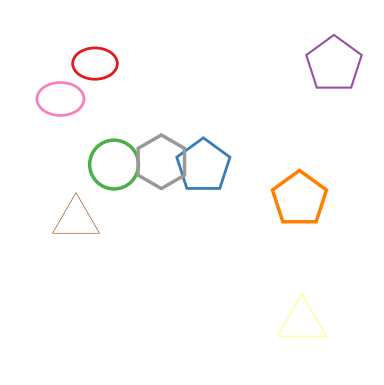[{"shape": "oval", "thickness": 2, "radius": 0.29, "center": [0.247, 0.835]}, {"shape": "pentagon", "thickness": 2, "radius": 0.36, "center": [0.528, 0.569]}, {"shape": "circle", "thickness": 2.5, "radius": 0.32, "center": [0.296, 0.573]}, {"shape": "pentagon", "thickness": 1.5, "radius": 0.38, "center": [0.867, 0.834]}, {"shape": "pentagon", "thickness": 2.5, "radius": 0.37, "center": [0.778, 0.484]}, {"shape": "triangle", "thickness": 0.5, "radius": 0.36, "center": [0.784, 0.163]}, {"shape": "triangle", "thickness": 0.5, "radius": 0.35, "center": [0.197, 0.429]}, {"shape": "oval", "thickness": 2, "radius": 0.31, "center": [0.157, 0.743]}, {"shape": "hexagon", "thickness": 2.5, "radius": 0.35, "center": [0.419, 0.58]}]